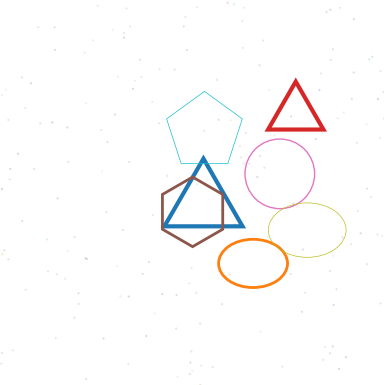[{"shape": "triangle", "thickness": 3, "radius": 0.59, "center": [0.528, 0.471]}, {"shape": "oval", "thickness": 2, "radius": 0.45, "center": [0.657, 0.316]}, {"shape": "triangle", "thickness": 3, "radius": 0.41, "center": [0.768, 0.705]}, {"shape": "hexagon", "thickness": 2, "radius": 0.45, "center": [0.5, 0.45]}, {"shape": "circle", "thickness": 1, "radius": 0.45, "center": [0.727, 0.548]}, {"shape": "oval", "thickness": 0.5, "radius": 0.5, "center": [0.798, 0.402]}, {"shape": "pentagon", "thickness": 0.5, "radius": 0.52, "center": [0.531, 0.659]}]